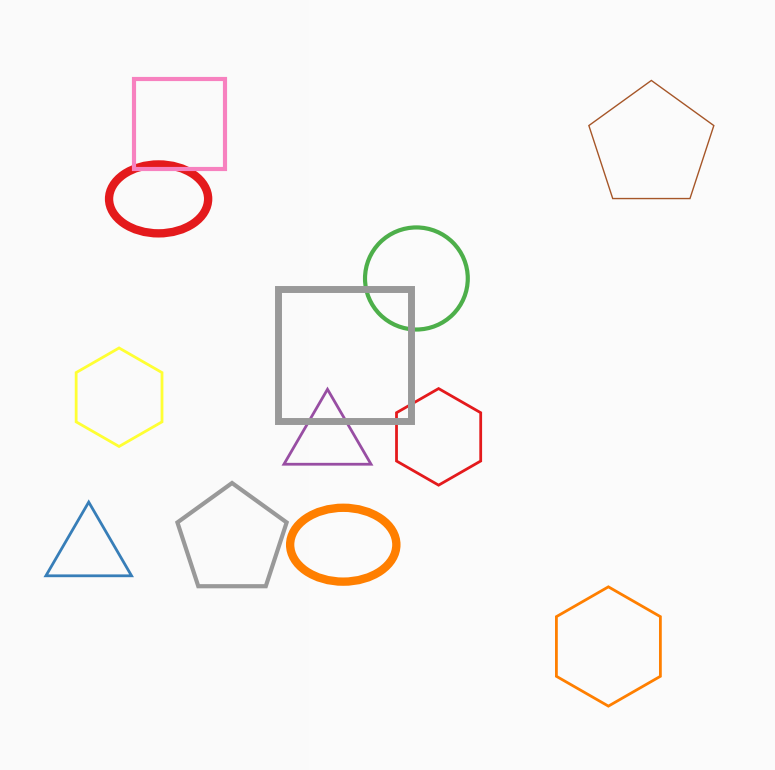[{"shape": "hexagon", "thickness": 1, "radius": 0.31, "center": [0.566, 0.433]}, {"shape": "oval", "thickness": 3, "radius": 0.32, "center": [0.205, 0.742]}, {"shape": "triangle", "thickness": 1, "radius": 0.32, "center": [0.114, 0.284]}, {"shape": "circle", "thickness": 1.5, "radius": 0.33, "center": [0.537, 0.638]}, {"shape": "triangle", "thickness": 1, "radius": 0.32, "center": [0.423, 0.43]}, {"shape": "hexagon", "thickness": 1, "radius": 0.39, "center": [0.785, 0.16]}, {"shape": "oval", "thickness": 3, "radius": 0.34, "center": [0.443, 0.293]}, {"shape": "hexagon", "thickness": 1, "radius": 0.32, "center": [0.154, 0.484]}, {"shape": "pentagon", "thickness": 0.5, "radius": 0.42, "center": [0.84, 0.811]}, {"shape": "square", "thickness": 1.5, "radius": 0.29, "center": [0.231, 0.839]}, {"shape": "pentagon", "thickness": 1.5, "radius": 0.37, "center": [0.299, 0.299]}, {"shape": "square", "thickness": 2.5, "radius": 0.43, "center": [0.445, 0.539]}]